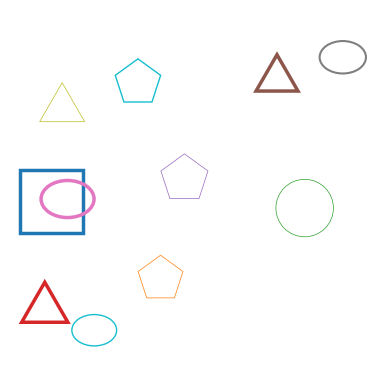[{"shape": "square", "thickness": 2.5, "radius": 0.4, "center": [0.134, 0.477]}, {"shape": "pentagon", "thickness": 0.5, "radius": 0.31, "center": [0.417, 0.276]}, {"shape": "circle", "thickness": 0.5, "radius": 0.37, "center": [0.791, 0.46]}, {"shape": "triangle", "thickness": 2.5, "radius": 0.35, "center": [0.116, 0.198]}, {"shape": "pentagon", "thickness": 0.5, "radius": 0.32, "center": [0.479, 0.536]}, {"shape": "triangle", "thickness": 2.5, "radius": 0.31, "center": [0.719, 0.795]}, {"shape": "oval", "thickness": 2.5, "radius": 0.34, "center": [0.176, 0.483]}, {"shape": "oval", "thickness": 1.5, "radius": 0.3, "center": [0.89, 0.851]}, {"shape": "triangle", "thickness": 0.5, "radius": 0.34, "center": [0.161, 0.718]}, {"shape": "pentagon", "thickness": 1, "radius": 0.31, "center": [0.358, 0.785]}, {"shape": "oval", "thickness": 1, "radius": 0.29, "center": [0.245, 0.142]}]